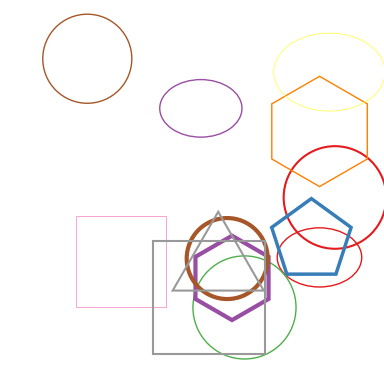[{"shape": "circle", "thickness": 1.5, "radius": 0.67, "center": [0.87, 0.487]}, {"shape": "oval", "thickness": 1, "radius": 0.55, "center": [0.83, 0.331]}, {"shape": "pentagon", "thickness": 2.5, "radius": 0.54, "center": [0.809, 0.376]}, {"shape": "circle", "thickness": 1, "radius": 0.67, "center": [0.635, 0.201]}, {"shape": "oval", "thickness": 1, "radius": 0.53, "center": [0.522, 0.719]}, {"shape": "hexagon", "thickness": 3, "radius": 0.55, "center": [0.603, 0.278]}, {"shape": "hexagon", "thickness": 1, "radius": 0.72, "center": [0.83, 0.659]}, {"shape": "oval", "thickness": 0.5, "radius": 0.72, "center": [0.856, 0.813]}, {"shape": "circle", "thickness": 3, "radius": 0.53, "center": [0.59, 0.328]}, {"shape": "circle", "thickness": 1, "radius": 0.58, "center": [0.227, 0.847]}, {"shape": "square", "thickness": 0.5, "radius": 0.59, "center": [0.314, 0.32]}, {"shape": "square", "thickness": 1.5, "radius": 0.73, "center": [0.543, 0.227]}, {"shape": "triangle", "thickness": 1.5, "radius": 0.68, "center": [0.567, 0.313]}]